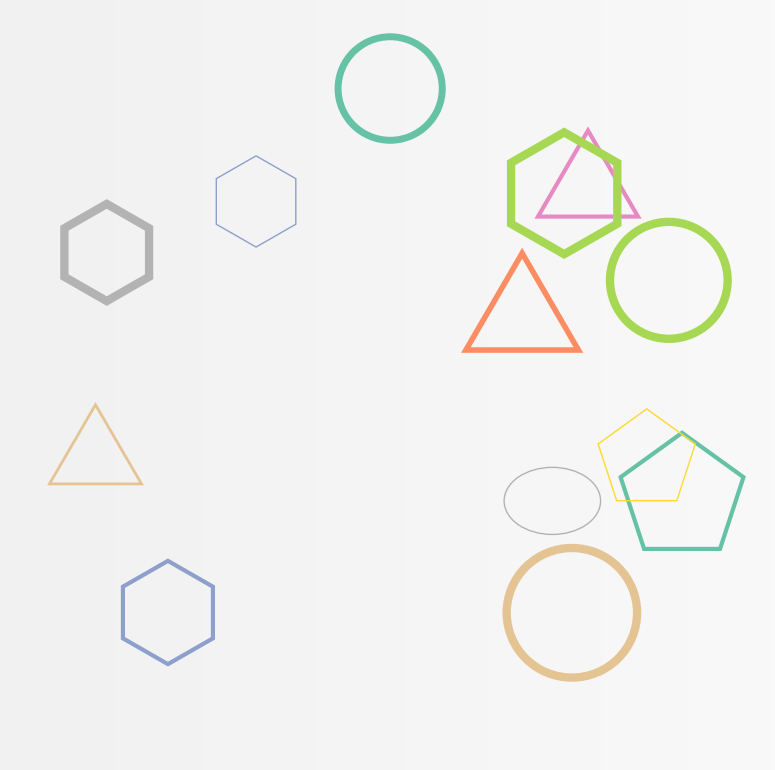[{"shape": "circle", "thickness": 2.5, "radius": 0.34, "center": [0.503, 0.885]}, {"shape": "pentagon", "thickness": 1.5, "radius": 0.42, "center": [0.88, 0.355]}, {"shape": "triangle", "thickness": 2, "radius": 0.42, "center": [0.674, 0.587]}, {"shape": "hexagon", "thickness": 1.5, "radius": 0.34, "center": [0.217, 0.205]}, {"shape": "hexagon", "thickness": 0.5, "radius": 0.3, "center": [0.33, 0.738]}, {"shape": "triangle", "thickness": 1.5, "radius": 0.37, "center": [0.759, 0.756]}, {"shape": "circle", "thickness": 3, "radius": 0.38, "center": [0.863, 0.636]}, {"shape": "hexagon", "thickness": 3, "radius": 0.4, "center": [0.728, 0.749]}, {"shape": "pentagon", "thickness": 0.5, "radius": 0.33, "center": [0.834, 0.403]}, {"shape": "circle", "thickness": 3, "radius": 0.42, "center": [0.738, 0.204]}, {"shape": "triangle", "thickness": 1, "radius": 0.34, "center": [0.123, 0.406]}, {"shape": "hexagon", "thickness": 3, "radius": 0.32, "center": [0.138, 0.672]}, {"shape": "oval", "thickness": 0.5, "radius": 0.31, "center": [0.713, 0.349]}]